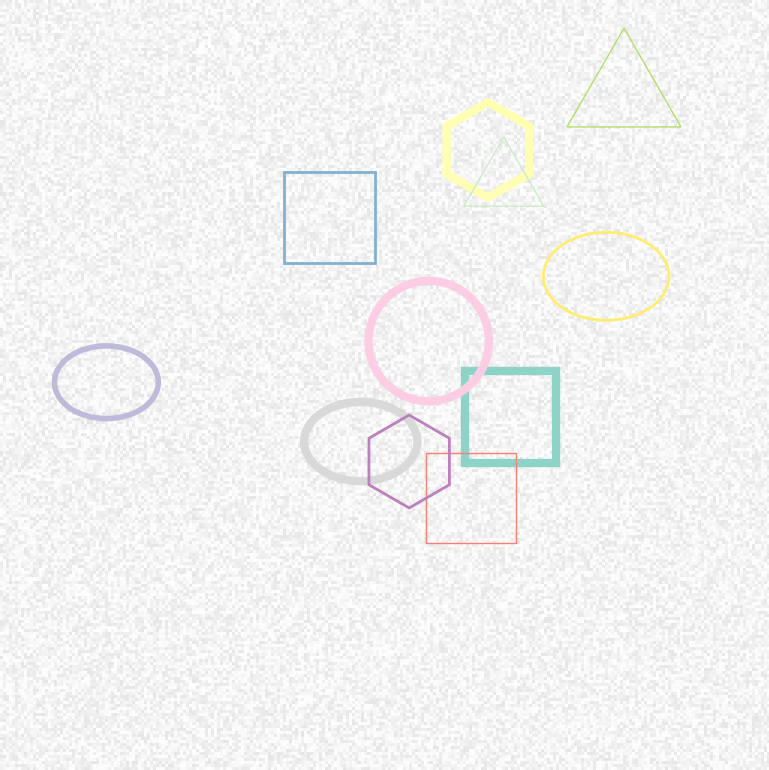[{"shape": "square", "thickness": 3, "radius": 0.3, "center": [0.663, 0.458]}, {"shape": "hexagon", "thickness": 3, "radius": 0.31, "center": [0.634, 0.805]}, {"shape": "oval", "thickness": 2, "radius": 0.34, "center": [0.138, 0.504]}, {"shape": "square", "thickness": 0.5, "radius": 0.29, "center": [0.611, 0.354]}, {"shape": "square", "thickness": 1, "radius": 0.29, "center": [0.428, 0.717]}, {"shape": "triangle", "thickness": 0.5, "radius": 0.43, "center": [0.81, 0.878]}, {"shape": "circle", "thickness": 3, "radius": 0.39, "center": [0.557, 0.557]}, {"shape": "oval", "thickness": 3, "radius": 0.37, "center": [0.468, 0.427]}, {"shape": "hexagon", "thickness": 1, "radius": 0.3, "center": [0.531, 0.401]}, {"shape": "triangle", "thickness": 0.5, "radius": 0.3, "center": [0.654, 0.762]}, {"shape": "oval", "thickness": 1, "radius": 0.41, "center": [0.787, 0.641]}]